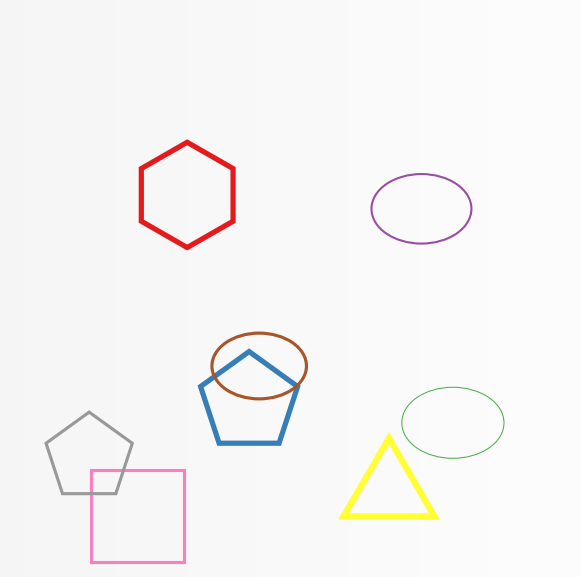[{"shape": "hexagon", "thickness": 2.5, "radius": 0.46, "center": [0.322, 0.662]}, {"shape": "pentagon", "thickness": 2.5, "radius": 0.44, "center": [0.429, 0.303]}, {"shape": "oval", "thickness": 0.5, "radius": 0.44, "center": [0.779, 0.267]}, {"shape": "oval", "thickness": 1, "radius": 0.43, "center": [0.725, 0.638]}, {"shape": "triangle", "thickness": 3, "radius": 0.45, "center": [0.669, 0.15]}, {"shape": "oval", "thickness": 1.5, "radius": 0.41, "center": [0.446, 0.365]}, {"shape": "square", "thickness": 1.5, "radius": 0.4, "center": [0.236, 0.105]}, {"shape": "pentagon", "thickness": 1.5, "radius": 0.39, "center": [0.153, 0.207]}]